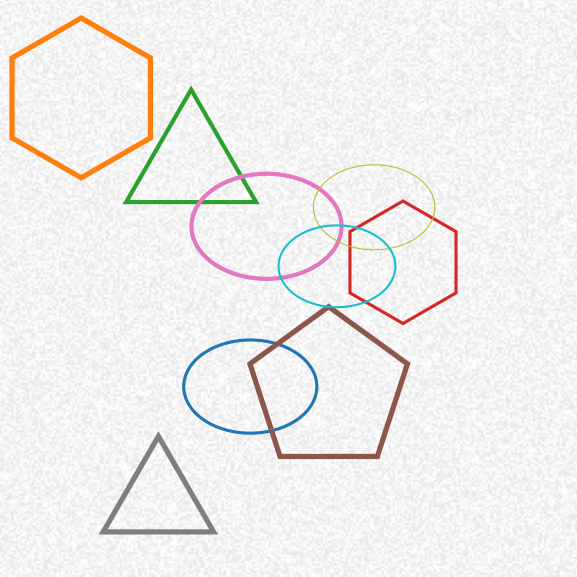[{"shape": "oval", "thickness": 1.5, "radius": 0.58, "center": [0.433, 0.33]}, {"shape": "hexagon", "thickness": 2.5, "radius": 0.69, "center": [0.141, 0.83]}, {"shape": "triangle", "thickness": 2, "radius": 0.65, "center": [0.331, 0.714]}, {"shape": "hexagon", "thickness": 1.5, "radius": 0.53, "center": [0.698, 0.545]}, {"shape": "pentagon", "thickness": 2.5, "radius": 0.72, "center": [0.569, 0.325]}, {"shape": "oval", "thickness": 2, "radius": 0.65, "center": [0.462, 0.607]}, {"shape": "triangle", "thickness": 2.5, "radius": 0.55, "center": [0.274, 0.133]}, {"shape": "oval", "thickness": 0.5, "radius": 0.53, "center": [0.648, 0.64]}, {"shape": "oval", "thickness": 1, "radius": 0.51, "center": [0.584, 0.538]}]